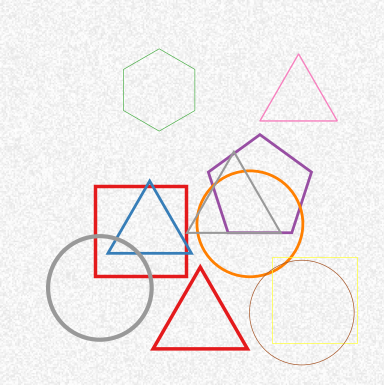[{"shape": "triangle", "thickness": 2.5, "radius": 0.71, "center": [0.52, 0.165]}, {"shape": "square", "thickness": 2.5, "radius": 0.59, "center": [0.365, 0.401]}, {"shape": "triangle", "thickness": 2, "radius": 0.63, "center": [0.389, 0.405]}, {"shape": "hexagon", "thickness": 0.5, "radius": 0.53, "center": [0.414, 0.766]}, {"shape": "pentagon", "thickness": 2, "radius": 0.7, "center": [0.675, 0.509]}, {"shape": "circle", "thickness": 2, "radius": 0.69, "center": [0.649, 0.419]}, {"shape": "square", "thickness": 0.5, "radius": 0.56, "center": [0.817, 0.221]}, {"shape": "circle", "thickness": 0.5, "radius": 0.68, "center": [0.784, 0.188]}, {"shape": "triangle", "thickness": 1, "radius": 0.58, "center": [0.776, 0.744]}, {"shape": "triangle", "thickness": 1.5, "radius": 0.7, "center": [0.608, 0.465]}, {"shape": "circle", "thickness": 3, "radius": 0.67, "center": [0.259, 0.252]}]